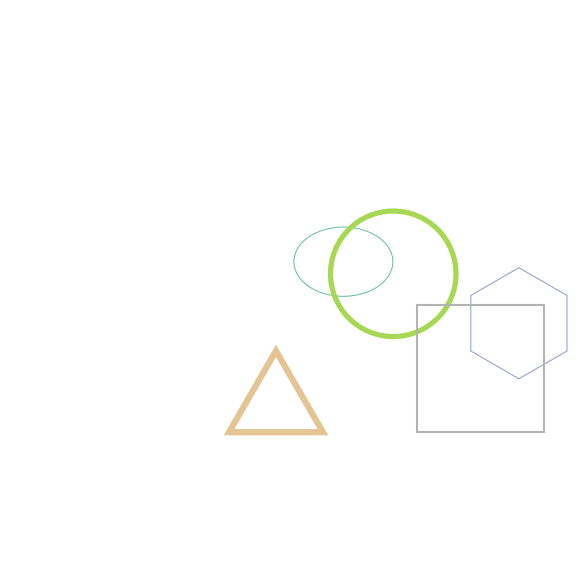[{"shape": "oval", "thickness": 0.5, "radius": 0.43, "center": [0.595, 0.546]}, {"shape": "hexagon", "thickness": 0.5, "radius": 0.48, "center": [0.899, 0.439]}, {"shape": "circle", "thickness": 2.5, "radius": 0.54, "center": [0.681, 0.525]}, {"shape": "triangle", "thickness": 3, "radius": 0.47, "center": [0.478, 0.298]}, {"shape": "square", "thickness": 1, "radius": 0.55, "center": [0.832, 0.361]}]